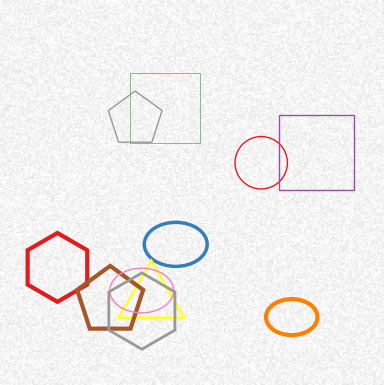[{"shape": "hexagon", "thickness": 3, "radius": 0.45, "center": [0.149, 0.305]}, {"shape": "circle", "thickness": 1, "radius": 0.34, "center": [0.678, 0.577]}, {"shape": "oval", "thickness": 2.5, "radius": 0.41, "center": [0.456, 0.365]}, {"shape": "square", "thickness": 0.5, "radius": 0.46, "center": [0.428, 0.72]}, {"shape": "square", "thickness": 1, "radius": 0.49, "center": [0.821, 0.603]}, {"shape": "oval", "thickness": 3, "radius": 0.33, "center": [0.758, 0.176]}, {"shape": "triangle", "thickness": 2, "radius": 0.49, "center": [0.393, 0.224]}, {"shape": "pentagon", "thickness": 3, "radius": 0.45, "center": [0.286, 0.219]}, {"shape": "oval", "thickness": 1, "radius": 0.41, "center": [0.368, 0.245]}, {"shape": "pentagon", "thickness": 1, "radius": 0.37, "center": [0.351, 0.69]}, {"shape": "hexagon", "thickness": 2, "radius": 0.5, "center": [0.369, 0.192]}]